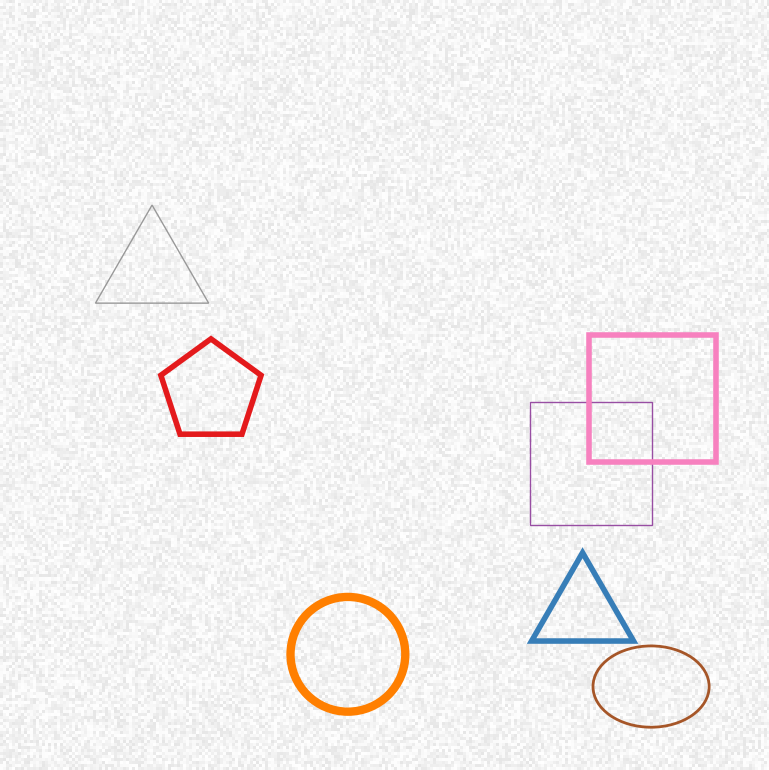[{"shape": "pentagon", "thickness": 2, "radius": 0.34, "center": [0.274, 0.491]}, {"shape": "triangle", "thickness": 2, "radius": 0.38, "center": [0.757, 0.206]}, {"shape": "square", "thickness": 0.5, "radius": 0.4, "center": [0.768, 0.398]}, {"shape": "circle", "thickness": 3, "radius": 0.37, "center": [0.452, 0.15]}, {"shape": "oval", "thickness": 1, "radius": 0.38, "center": [0.846, 0.108]}, {"shape": "square", "thickness": 2, "radius": 0.41, "center": [0.848, 0.482]}, {"shape": "triangle", "thickness": 0.5, "radius": 0.42, "center": [0.197, 0.649]}]